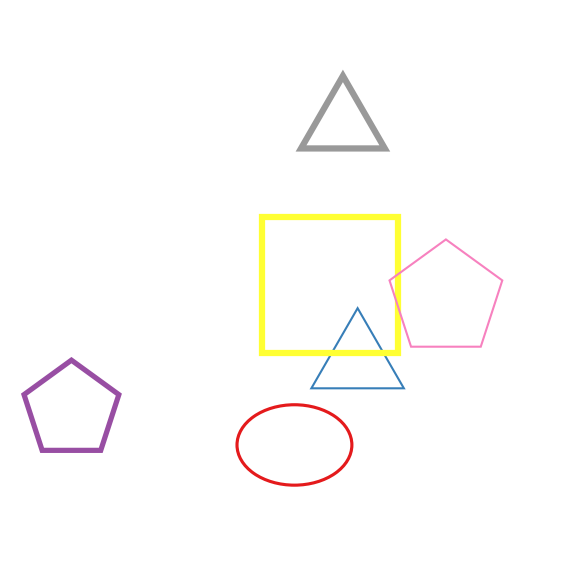[{"shape": "oval", "thickness": 1.5, "radius": 0.5, "center": [0.51, 0.229]}, {"shape": "triangle", "thickness": 1, "radius": 0.46, "center": [0.619, 0.373]}, {"shape": "pentagon", "thickness": 2.5, "radius": 0.43, "center": [0.124, 0.289]}, {"shape": "square", "thickness": 3, "radius": 0.59, "center": [0.571, 0.506]}, {"shape": "pentagon", "thickness": 1, "radius": 0.51, "center": [0.772, 0.482]}, {"shape": "triangle", "thickness": 3, "radius": 0.42, "center": [0.594, 0.784]}]